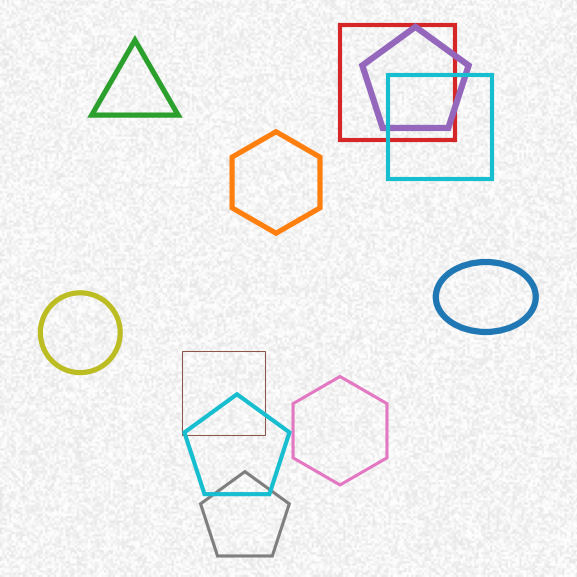[{"shape": "oval", "thickness": 3, "radius": 0.43, "center": [0.841, 0.485]}, {"shape": "hexagon", "thickness": 2.5, "radius": 0.44, "center": [0.478, 0.683]}, {"shape": "triangle", "thickness": 2.5, "radius": 0.43, "center": [0.234, 0.843]}, {"shape": "square", "thickness": 2, "radius": 0.5, "center": [0.688, 0.856]}, {"shape": "pentagon", "thickness": 3, "radius": 0.48, "center": [0.719, 0.856]}, {"shape": "square", "thickness": 0.5, "radius": 0.36, "center": [0.388, 0.319]}, {"shape": "hexagon", "thickness": 1.5, "radius": 0.47, "center": [0.589, 0.253]}, {"shape": "pentagon", "thickness": 1.5, "radius": 0.4, "center": [0.424, 0.102]}, {"shape": "circle", "thickness": 2.5, "radius": 0.35, "center": [0.139, 0.423]}, {"shape": "pentagon", "thickness": 2, "radius": 0.48, "center": [0.41, 0.221]}, {"shape": "square", "thickness": 2, "radius": 0.45, "center": [0.762, 0.779]}]